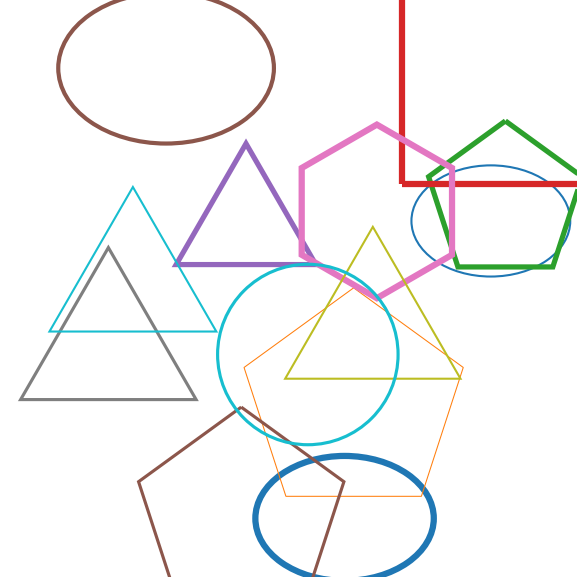[{"shape": "oval", "thickness": 1, "radius": 0.69, "center": [0.85, 0.617]}, {"shape": "oval", "thickness": 3, "radius": 0.77, "center": [0.597, 0.102]}, {"shape": "pentagon", "thickness": 0.5, "radius": 1.0, "center": [0.612, 0.301]}, {"shape": "pentagon", "thickness": 2.5, "radius": 0.7, "center": [0.875, 0.65]}, {"shape": "square", "thickness": 3, "radius": 0.91, "center": [0.88, 0.863]}, {"shape": "triangle", "thickness": 2.5, "radius": 0.7, "center": [0.426, 0.611]}, {"shape": "oval", "thickness": 2, "radius": 0.93, "center": [0.288, 0.881]}, {"shape": "pentagon", "thickness": 1.5, "radius": 0.93, "center": [0.418, 0.107]}, {"shape": "hexagon", "thickness": 3, "radius": 0.75, "center": [0.653, 0.633]}, {"shape": "triangle", "thickness": 1.5, "radius": 0.88, "center": [0.188, 0.395]}, {"shape": "triangle", "thickness": 1, "radius": 0.88, "center": [0.646, 0.431]}, {"shape": "circle", "thickness": 1.5, "radius": 0.78, "center": [0.533, 0.385]}, {"shape": "triangle", "thickness": 1, "radius": 0.83, "center": [0.23, 0.508]}]